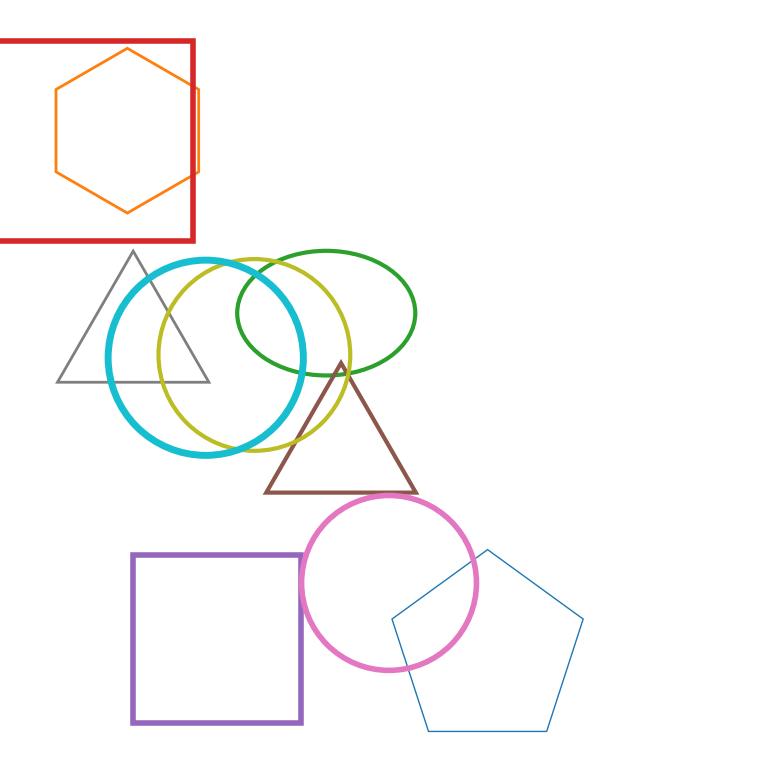[{"shape": "pentagon", "thickness": 0.5, "radius": 0.65, "center": [0.633, 0.156]}, {"shape": "hexagon", "thickness": 1, "radius": 0.53, "center": [0.165, 0.83]}, {"shape": "oval", "thickness": 1.5, "radius": 0.58, "center": [0.424, 0.593]}, {"shape": "square", "thickness": 2, "radius": 0.65, "center": [0.121, 0.817]}, {"shape": "square", "thickness": 2, "radius": 0.55, "center": [0.282, 0.17]}, {"shape": "triangle", "thickness": 1.5, "radius": 0.56, "center": [0.443, 0.416]}, {"shape": "circle", "thickness": 2, "radius": 0.57, "center": [0.505, 0.243]}, {"shape": "triangle", "thickness": 1, "radius": 0.57, "center": [0.173, 0.56]}, {"shape": "circle", "thickness": 1.5, "radius": 0.62, "center": [0.33, 0.539]}, {"shape": "circle", "thickness": 2.5, "radius": 0.63, "center": [0.267, 0.535]}]